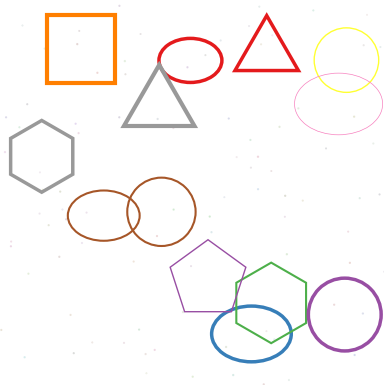[{"shape": "triangle", "thickness": 2.5, "radius": 0.48, "center": [0.693, 0.864]}, {"shape": "oval", "thickness": 2.5, "radius": 0.41, "center": [0.495, 0.843]}, {"shape": "oval", "thickness": 2.5, "radius": 0.52, "center": [0.653, 0.133]}, {"shape": "hexagon", "thickness": 1.5, "radius": 0.52, "center": [0.704, 0.213]}, {"shape": "circle", "thickness": 2.5, "radius": 0.47, "center": [0.895, 0.183]}, {"shape": "pentagon", "thickness": 1, "radius": 0.52, "center": [0.54, 0.274]}, {"shape": "square", "thickness": 3, "radius": 0.44, "center": [0.21, 0.872]}, {"shape": "circle", "thickness": 1, "radius": 0.42, "center": [0.9, 0.844]}, {"shape": "oval", "thickness": 1.5, "radius": 0.47, "center": [0.269, 0.44]}, {"shape": "circle", "thickness": 1.5, "radius": 0.44, "center": [0.419, 0.45]}, {"shape": "oval", "thickness": 0.5, "radius": 0.57, "center": [0.879, 0.73]}, {"shape": "hexagon", "thickness": 2.5, "radius": 0.47, "center": [0.108, 0.594]}, {"shape": "triangle", "thickness": 3, "radius": 0.53, "center": [0.414, 0.726]}]